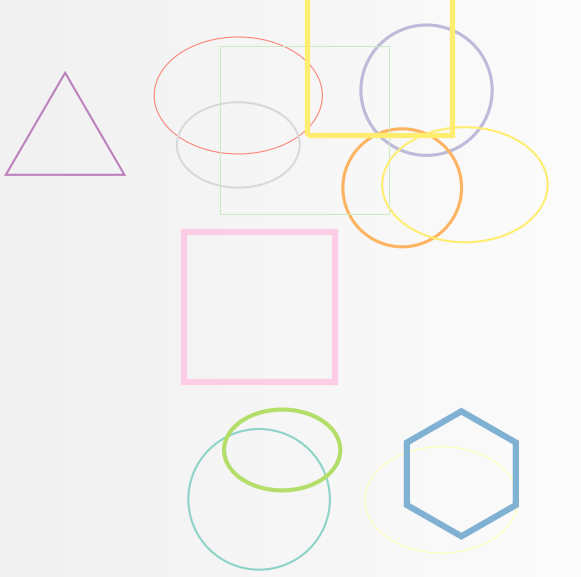[{"shape": "circle", "thickness": 1, "radius": 0.61, "center": [0.446, 0.134]}, {"shape": "oval", "thickness": 0.5, "radius": 0.66, "center": [0.759, 0.134]}, {"shape": "circle", "thickness": 1.5, "radius": 0.56, "center": [0.734, 0.843]}, {"shape": "oval", "thickness": 0.5, "radius": 0.72, "center": [0.41, 0.834]}, {"shape": "hexagon", "thickness": 3, "radius": 0.54, "center": [0.794, 0.179]}, {"shape": "circle", "thickness": 1.5, "radius": 0.51, "center": [0.692, 0.674]}, {"shape": "oval", "thickness": 2, "radius": 0.5, "center": [0.485, 0.22]}, {"shape": "square", "thickness": 3, "radius": 0.65, "center": [0.446, 0.467]}, {"shape": "oval", "thickness": 1, "radius": 0.53, "center": [0.41, 0.748]}, {"shape": "triangle", "thickness": 1, "radius": 0.59, "center": [0.112, 0.755]}, {"shape": "square", "thickness": 0.5, "radius": 0.73, "center": [0.524, 0.774]}, {"shape": "square", "thickness": 2.5, "radius": 0.62, "center": [0.652, 0.89]}, {"shape": "oval", "thickness": 1, "radius": 0.71, "center": [0.8, 0.679]}]